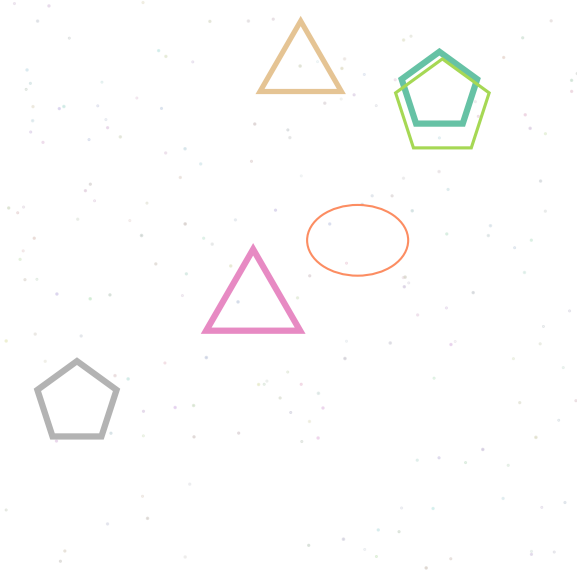[{"shape": "pentagon", "thickness": 3, "radius": 0.34, "center": [0.761, 0.841]}, {"shape": "oval", "thickness": 1, "radius": 0.44, "center": [0.619, 0.583]}, {"shape": "triangle", "thickness": 3, "radius": 0.47, "center": [0.438, 0.473]}, {"shape": "pentagon", "thickness": 1.5, "radius": 0.43, "center": [0.766, 0.812]}, {"shape": "triangle", "thickness": 2.5, "radius": 0.41, "center": [0.521, 0.881]}, {"shape": "pentagon", "thickness": 3, "radius": 0.36, "center": [0.133, 0.302]}]